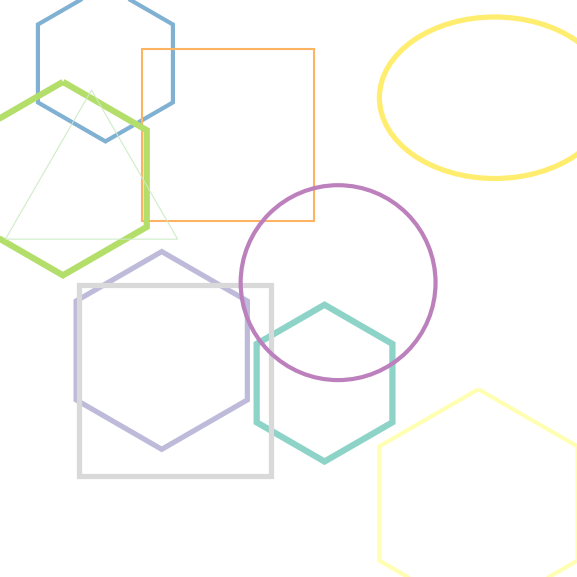[{"shape": "hexagon", "thickness": 3, "radius": 0.68, "center": [0.562, 0.336]}, {"shape": "hexagon", "thickness": 2, "radius": 0.99, "center": [0.828, 0.127]}, {"shape": "hexagon", "thickness": 2.5, "radius": 0.86, "center": [0.28, 0.392]}, {"shape": "hexagon", "thickness": 2, "radius": 0.67, "center": [0.183, 0.889]}, {"shape": "square", "thickness": 1, "radius": 0.74, "center": [0.395, 0.766]}, {"shape": "hexagon", "thickness": 3, "radius": 0.84, "center": [0.109, 0.69]}, {"shape": "square", "thickness": 2.5, "radius": 0.83, "center": [0.303, 0.34]}, {"shape": "circle", "thickness": 2, "radius": 0.84, "center": [0.585, 0.51]}, {"shape": "triangle", "thickness": 0.5, "radius": 0.86, "center": [0.159, 0.671]}, {"shape": "oval", "thickness": 2.5, "radius": 1.0, "center": [0.857, 0.83]}]